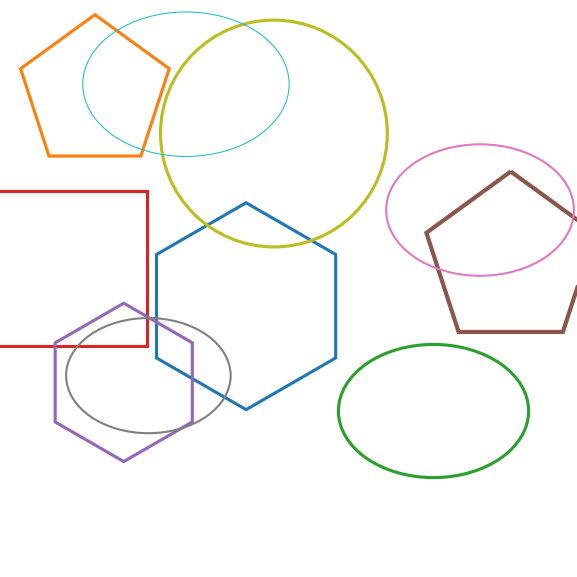[{"shape": "hexagon", "thickness": 1.5, "radius": 0.9, "center": [0.426, 0.469]}, {"shape": "pentagon", "thickness": 1.5, "radius": 0.68, "center": [0.164, 0.838]}, {"shape": "oval", "thickness": 1.5, "radius": 0.82, "center": [0.751, 0.287]}, {"shape": "square", "thickness": 1.5, "radius": 0.67, "center": [0.12, 0.535]}, {"shape": "hexagon", "thickness": 1.5, "radius": 0.69, "center": [0.214, 0.337]}, {"shape": "pentagon", "thickness": 2, "radius": 0.77, "center": [0.884, 0.549]}, {"shape": "oval", "thickness": 1, "radius": 0.81, "center": [0.831, 0.635]}, {"shape": "oval", "thickness": 1, "radius": 0.71, "center": [0.257, 0.349]}, {"shape": "circle", "thickness": 1.5, "radius": 0.98, "center": [0.474, 0.768]}, {"shape": "oval", "thickness": 0.5, "radius": 0.89, "center": [0.322, 0.853]}]